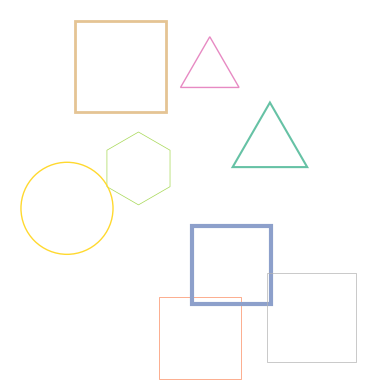[{"shape": "triangle", "thickness": 1.5, "radius": 0.56, "center": [0.701, 0.622]}, {"shape": "square", "thickness": 0.5, "radius": 0.53, "center": [0.52, 0.123]}, {"shape": "square", "thickness": 3, "radius": 0.51, "center": [0.601, 0.312]}, {"shape": "triangle", "thickness": 1, "radius": 0.44, "center": [0.545, 0.817]}, {"shape": "hexagon", "thickness": 0.5, "radius": 0.47, "center": [0.36, 0.562]}, {"shape": "circle", "thickness": 1, "radius": 0.6, "center": [0.174, 0.459]}, {"shape": "square", "thickness": 2, "radius": 0.59, "center": [0.314, 0.828]}, {"shape": "square", "thickness": 0.5, "radius": 0.58, "center": [0.81, 0.175]}]